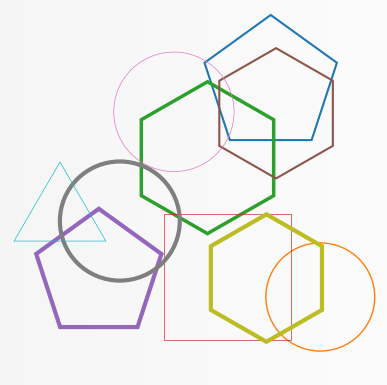[{"shape": "pentagon", "thickness": 1.5, "radius": 0.9, "center": [0.699, 0.781]}, {"shape": "circle", "thickness": 1, "radius": 0.7, "center": [0.827, 0.229]}, {"shape": "hexagon", "thickness": 2.5, "radius": 0.99, "center": [0.535, 0.59]}, {"shape": "square", "thickness": 0.5, "radius": 0.82, "center": [0.587, 0.28]}, {"shape": "pentagon", "thickness": 3, "radius": 0.85, "center": [0.255, 0.288]}, {"shape": "hexagon", "thickness": 1.5, "radius": 0.85, "center": [0.712, 0.706]}, {"shape": "circle", "thickness": 0.5, "radius": 0.78, "center": [0.449, 0.71]}, {"shape": "circle", "thickness": 3, "radius": 0.77, "center": [0.309, 0.426]}, {"shape": "hexagon", "thickness": 3, "radius": 0.83, "center": [0.688, 0.278]}, {"shape": "triangle", "thickness": 0.5, "radius": 0.68, "center": [0.155, 0.442]}]